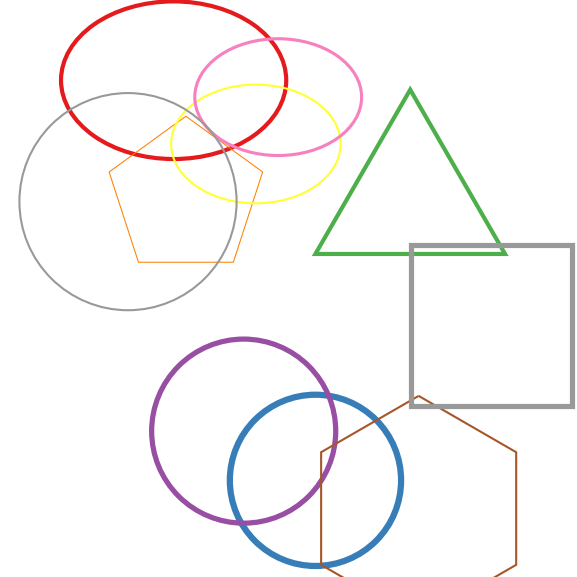[{"shape": "oval", "thickness": 2, "radius": 0.97, "center": [0.301, 0.86]}, {"shape": "circle", "thickness": 3, "radius": 0.74, "center": [0.546, 0.167]}, {"shape": "triangle", "thickness": 2, "radius": 0.95, "center": [0.71, 0.654]}, {"shape": "circle", "thickness": 2.5, "radius": 0.8, "center": [0.422, 0.253]}, {"shape": "pentagon", "thickness": 0.5, "radius": 0.7, "center": [0.322, 0.658]}, {"shape": "oval", "thickness": 1, "radius": 0.73, "center": [0.443, 0.75]}, {"shape": "hexagon", "thickness": 1, "radius": 0.97, "center": [0.725, 0.119]}, {"shape": "oval", "thickness": 1.5, "radius": 0.72, "center": [0.482, 0.831]}, {"shape": "circle", "thickness": 1, "radius": 0.94, "center": [0.222, 0.65]}, {"shape": "square", "thickness": 2.5, "radius": 0.7, "center": [0.851, 0.435]}]